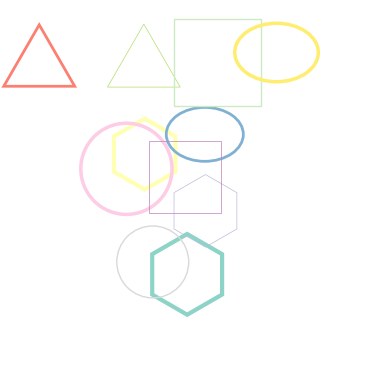[{"shape": "hexagon", "thickness": 3, "radius": 0.52, "center": [0.486, 0.287]}, {"shape": "hexagon", "thickness": 3, "radius": 0.46, "center": [0.376, 0.6]}, {"shape": "hexagon", "thickness": 0.5, "radius": 0.47, "center": [0.534, 0.452]}, {"shape": "triangle", "thickness": 2, "radius": 0.53, "center": [0.102, 0.829]}, {"shape": "oval", "thickness": 2, "radius": 0.5, "center": [0.532, 0.651]}, {"shape": "triangle", "thickness": 0.5, "radius": 0.55, "center": [0.374, 0.828]}, {"shape": "circle", "thickness": 2.5, "radius": 0.59, "center": [0.328, 0.562]}, {"shape": "circle", "thickness": 1, "radius": 0.47, "center": [0.397, 0.32]}, {"shape": "square", "thickness": 0.5, "radius": 0.47, "center": [0.48, 0.541]}, {"shape": "square", "thickness": 1, "radius": 0.56, "center": [0.565, 0.838]}, {"shape": "oval", "thickness": 2.5, "radius": 0.54, "center": [0.718, 0.864]}]